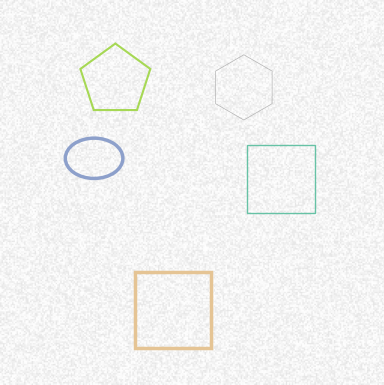[{"shape": "square", "thickness": 1, "radius": 0.44, "center": [0.731, 0.535]}, {"shape": "oval", "thickness": 2.5, "radius": 0.37, "center": [0.244, 0.589]}, {"shape": "pentagon", "thickness": 1.5, "radius": 0.48, "center": [0.3, 0.791]}, {"shape": "square", "thickness": 2.5, "radius": 0.49, "center": [0.449, 0.195]}, {"shape": "hexagon", "thickness": 0.5, "radius": 0.42, "center": [0.633, 0.773]}]